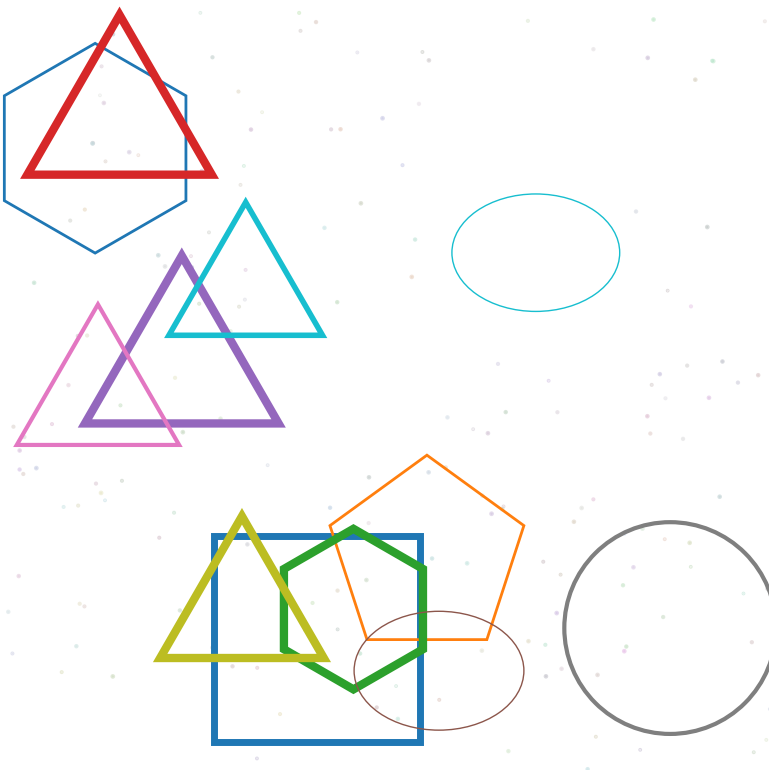[{"shape": "square", "thickness": 2.5, "radius": 0.67, "center": [0.412, 0.17]}, {"shape": "hexagon", "thickness": 1, "radius": 0.68, "center": [0.124, 0.808]}, {"shape": "pentagon", "thickness": 1, "radius": 0.66, "center": [0.554, 0.276]}, {"shape": "hexagon", "thickness": 3, "radius": 0.52, "center": [0.459, 0.209]}, {"shape": "triangle", "thickness": 3, "radius": 0.69, "center": [0.155, 0.842]}, {"shape": "triangle", "thickness": 3, "radius": 0.73, "center": [0.236, 0.523]}, {"shape": "oval", "thickness": 0.5, "radius": 0.55, "center": [0.57, 0.129]}, {"shape": "triangle", "thickness": 1.5, "radius": 0.61, "center": [0.127, 0.483]}, {"shape": "circle", "thickness": 1.5, "radius": 0.69, "center": [0.87, 0.184]}, {"shape": "triangle", "thickness": 3, "radius": 0.61, "center": [0.314, 0.207]}, {"shape": "triangle", "thickness": 2, "radius": 0.58, "center": [0.319, 0.622]}, {"shape": "oval", "thickness": 0.5, "radius": 0.54, "center": [0.696, 0.672]}]